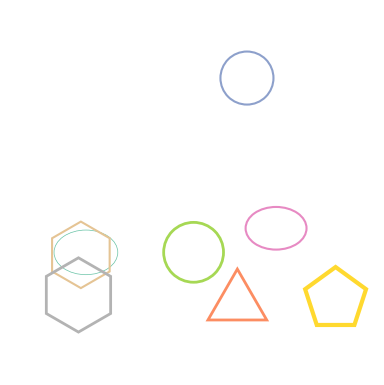[{"shape": "oval", "thickness": 0.5, "radius": 0.41, "center": [0.223, 0.344]}, {"shape": "triangle", "thickness": 2, "radius": 0.44, "center": [0.617, 0.213]}, {"shape": "circle", "thickness": 1.5, "radius": 0.34, "center": [0.641, 0.797]}, {"shape": "oval", "thickness": 1.5, "radius": 0.4, "center": [0.717, 0.407]}, {"shape": "circle", "thickness": 2, "radius": 0.39, "center": [0.503, 0.345]}, {"shape": "pentagon", "thickness": 3, "radius": 0.42, "center": [0.872, 0.223]}, {"shape": "hexagon", "thickness": 1.5, "radius": 0.43, "center": [0.21, 0.338]}, {"shape": "hexagon", "thickness": 2, "radius": 0.48, "center": [0.204, 0.234]}]